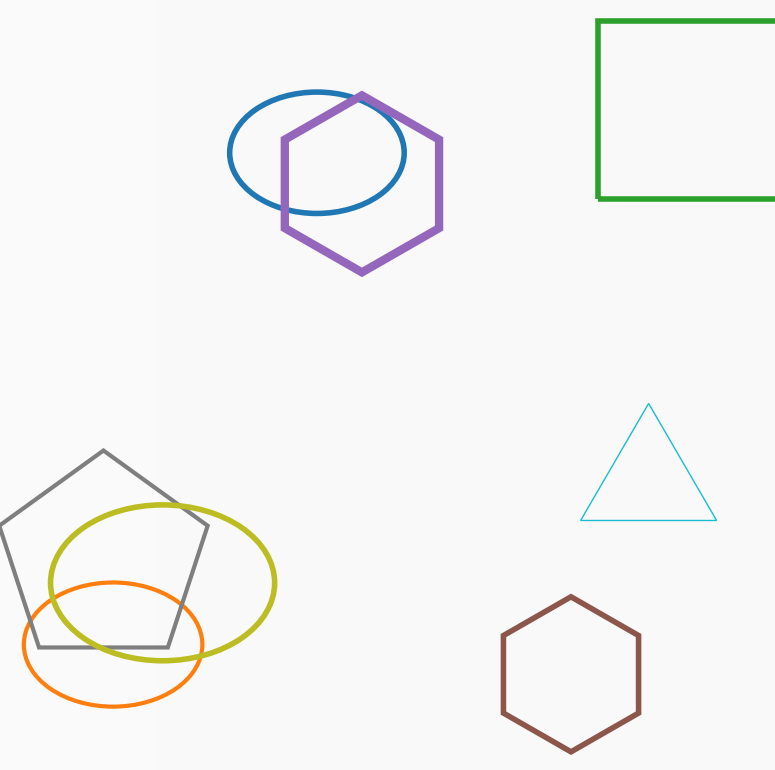[{"shape": "oval", "thickness": 2, "radius": 0.56, "center": [0.409, 0.802]}, {"shape": "oval", "thickness": 1.5, "radius": 0.58, "center": [0.146, 0.163]}, {"shape": "square", "thickness": 2, "radius": 0.58, "center": [0.888, 0.857]}, {"shape": "hexagon", "thickness": 3, "radius": 0.57, "center": [0.467, 0.761]}, {"shape": "hexagon", "thickness": 2, "radius": 0.5, "center": [0.737, 0.124]}, {"shape": "pentagon", "thickness": 1.5, "radius": 0.71, "center": [0.133, 0.274]}, {"shape": "oval", "thickness": 2, "radius": 0.72, "center": [0.21, 0.243]}, {"shape": "triangle", "thickness": 0.5, "radius": 0.51, "center": [0.837, 0.375]}]